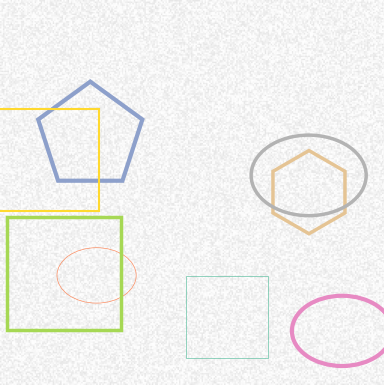[{"shape": "square", "thickness": 0.5, "radius": 0.53, "center": [0.59, 0.177]}, {"shape": "oval", "thickness": 0.5, "radius": 0.51, "center": [0.251, 0.285]}, {"shape": "pentagon", "thickness": 3, "radius": 0.71, "center": [0.234, 0.646]}, {"shape": "oval", "thickness": 3, "radius": 0.65, "center": [0.889, 0.141]}, {"shape": "square", "thickness": 2.5, "radius": 0.74, "center": [0.167, 0.29]}, {"shape": "square", "thickness": 1.5, "radius": 0.66, "center": [0.123, 0.585]}, {"shape": "hexagon", "thickness": 2.5, "radius": 0.54, "center": [0.803, 0.501]}, {"shape": "oval", "thickness": 2.5, "radius": 0.75, "center": [0.802, 0.544]}]